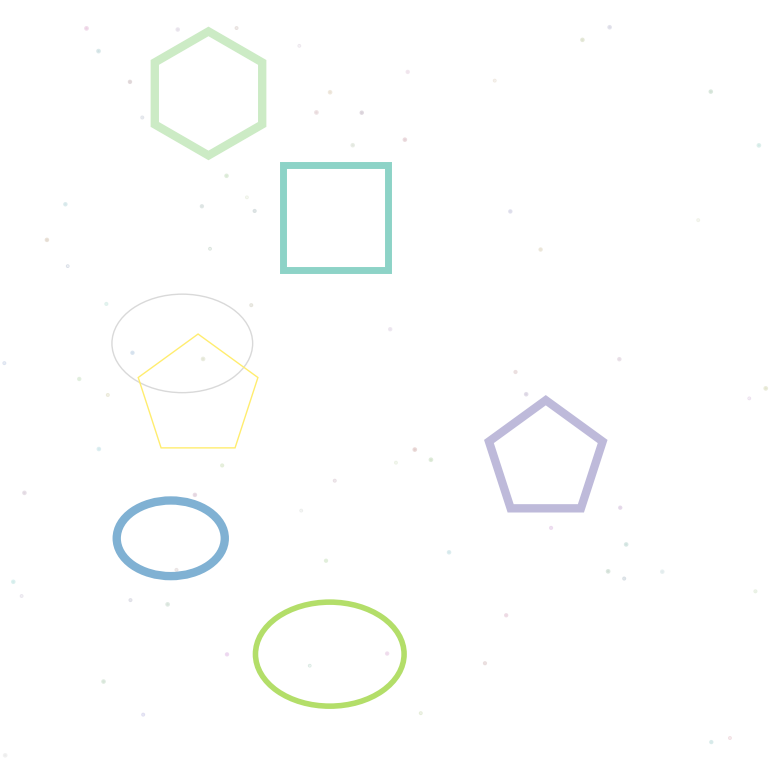[{"shape": "square", "thickness": 2.5, "radius": 0.34, "center": [0.436, 0.717]}, {"shape": "pentagon", "thickness": 3, "radius": 0.39, "center": [0.709, 0.403]}, {"shape": "oval", "thickness": 3, "radius": 0.35, "center": [0.222, 0.301]}, {"shape": "oval", "thickness": 2, "radius": 0.48, "center": [0.428, 0.15]}, {"shape": "oval", "thickness": 0.5, "radius": 0.46, "center": [0.237, 0.554]}, {"shape": "hexagon", "thickness": 3, "radius": 0.4, "center": [0.271, 0.879]}, {"shape": "pentagon", "thickness": 0.5, "radius": 0.41, "center": [0.257, 0.484]}]